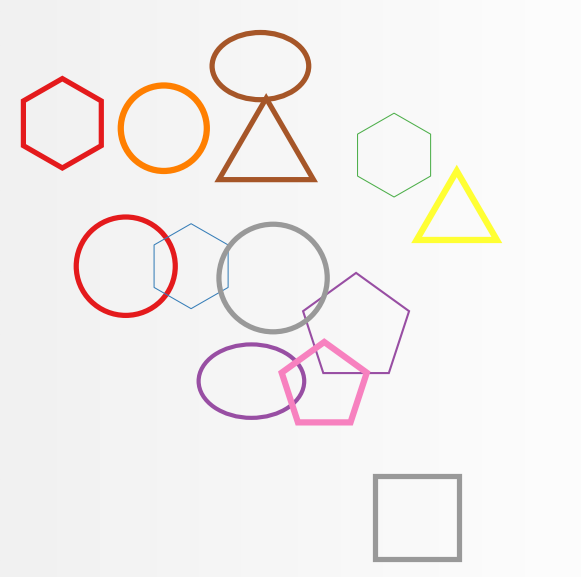[{"shape": "circle", "thickness": 2.5, "radius": 0.43, "center": [0.216, 0.538]}, {"shape": "hexagon", "thickness": 2.5, "radius": 0.39, "center": [0.107, 0.786]}, {"shape": "hexagon", "thickness": 0.5, "radius": 0.37, "center": [0.329, 0.538]}, {"shape": "hexagon", "thickness": 0.5, "radius": 0.36, "center": [0.678, 0.731]}, {"shape": "pentagon", "thickness": 1, "radius": 0.48, "center": [0.613, 0.431]}, {"shape": "oval", "thickness": 2, "radius": 0.45, "center": [0.433, 0.339]}, {"shape": "circle", "thickness": 3, "radius": 0.37, "center": [0.282, 0.777]}, {"shape": "triangle", "thickness": 3, "radius": 0.4, "center": [0.786, 0.623]}, {"shape": "oval", "thickness": 2.5, "radius": 0.42, "center": [0.448, 0.885]}, {"shape": "triangle", "thickness": 2.5, "radius": 0.47, "center": [0.458, 0.735]}, {"shape": "pentagon", "thickness": 3, "radius": 0.38, "center": [0.558, 0.33]}, {"shape": "square", "thickness": 2.5, "radius": 0.36, "center": [0.717, 0.103]}, {"shape": "circle", "thickness": 2.5, "radius": 0.47, "center": [0.47, 0.518]}]